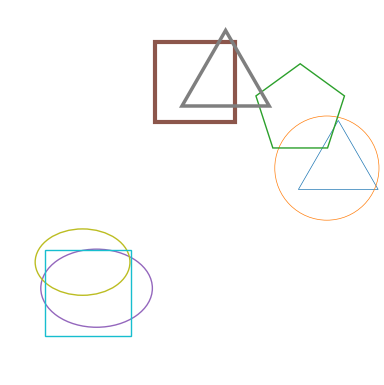[{"shape": "triangle", "thickness": 0.5, "radius": 0.6, "center": [0.879, 0.568]}, {"shape": "circle", "thickness": 0.5, "radius": 0.68, "center": [0.849, 0.563]}, {"shape": "pentagon", "thickness": 1, "radius": 0.6, "center": [0.78, 0.713]}, {"shape": "oval", "thickness": 1, "radius": 0.72, "center": [0.251, 0.251]}, {"shape": "square", "thickness": 3, "radius": 0.52, "center": [0.507, 0.787]}, {"shape": "triangle", "thickness": 2.5, "radius": 0.65, "center": [0.586, 0.79]}, {"shape": "oval", "thickness": 1, "radius": 0.62, "center": [0.214, 0.319]}, {"shape": "square", "thickness": 1, "radius": 0.56, "center": [0.228, 0.24]}]